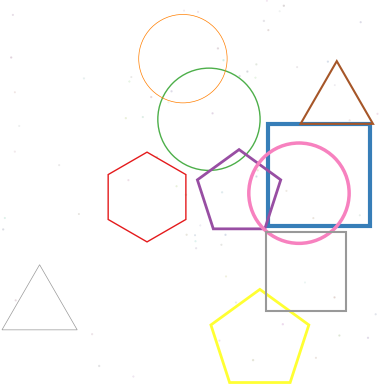[{"shape": "hexagon", "thickness": 1, "radius": 0.58, "center": [0.382, 0.488]}, {"shape": "square", "thickness": 3, "radius": 0.66, "center": [0.828, 0.546]}, {"shape": "circle", "thickness": 1, "radius": 0.66, "center": [0.543, 0.69]}, {"shape": "pentagon", "thickness": 2, "radius": 0.57, "center": [0.621, 0.498]}, {"shape": "circle", "thickness": 0.5, "radius": 0.57, "center": [0.475, 0.848]}, {"shape": "pentagon", "thickness": 2, "radius": 0.67, "center": [0.675, 0.115]}, {"shape": "triangle", "thickness": 1.5, "radius": 0.54, "center": [0.875, 0.733]}, {"shape": "circle", "thickness": 2.5, "radius": 0.65, "center": [0.777, 0.498]}, {"shape": "square", "thickness": 1.5, "radius": 0.52, "center": [0.795, 0.295]}, {"shape": "triangle", "thickness": 0.5, "radius": 0.56, "center": [0.103, 0.2]}]